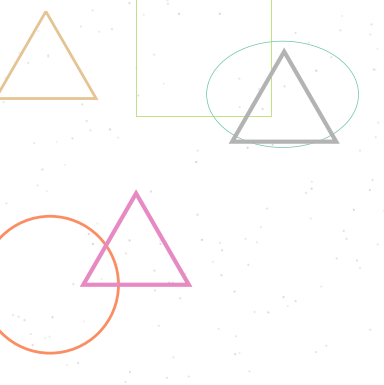[{"shape": "oval", "thickness": 0.5, "radius": 0.99, "center": [0.734, 0.755]}, {"shape": "circle", "thickness": 2, "radius": 0.89, "center": [0.13, 0.26]}, {"shape": "triangle", "thickness": 3, "radius": 0.79, "center": [0.353, 0.339]}, {"shape": "square", "thickness": 0.5, "radius": 0.88, "center": [0.528, 0.873]}, {"shape": "triangle", "thickness": 2, "radius": 0.75, "center": [0.119, 0.819]}, {"shape": "triangle", "thickness": 3, "radius": 0.78, "center": [0.738, 0.71]}]